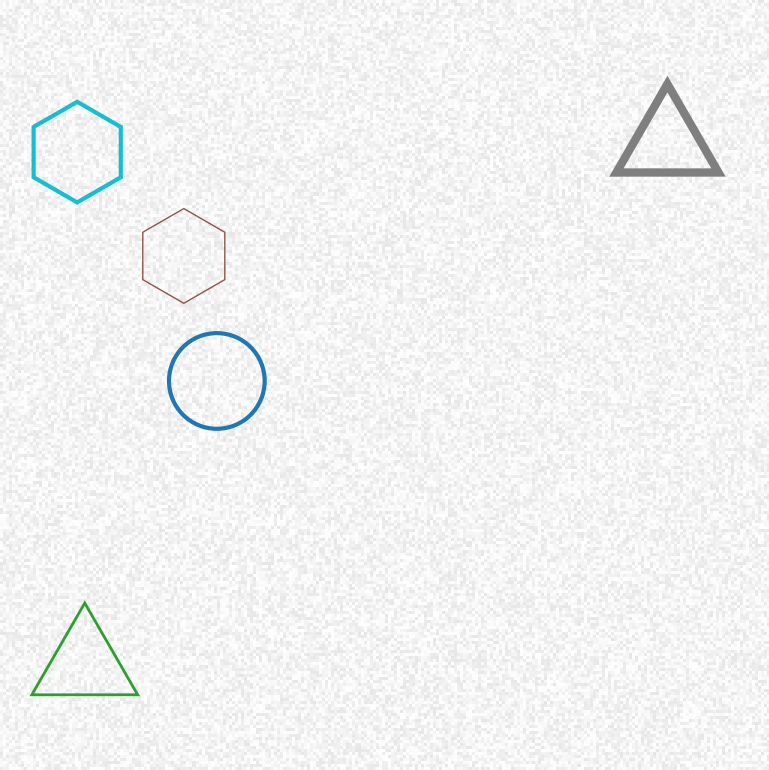[{"shape": "circle", "thickness": 1.5, "radius": 0.31, "center": [0.282, 0.505]}, {"shape": "triangle", "thickness": 1, "radius": 0.4, "center": [0.11, 0.137]}, {"shape": "hexagon", "thickness": 0.5, "radius": 0.31, "center": [0.239, 0.668]}, {"shape": "triangle", "thickness": 3, "radius": 0.38, "center": [0.867, 0.814]}, {"shape": "hexagon", "thickness": 1.5, "radius": 0.33, "center": [0.1, 0.802]}]